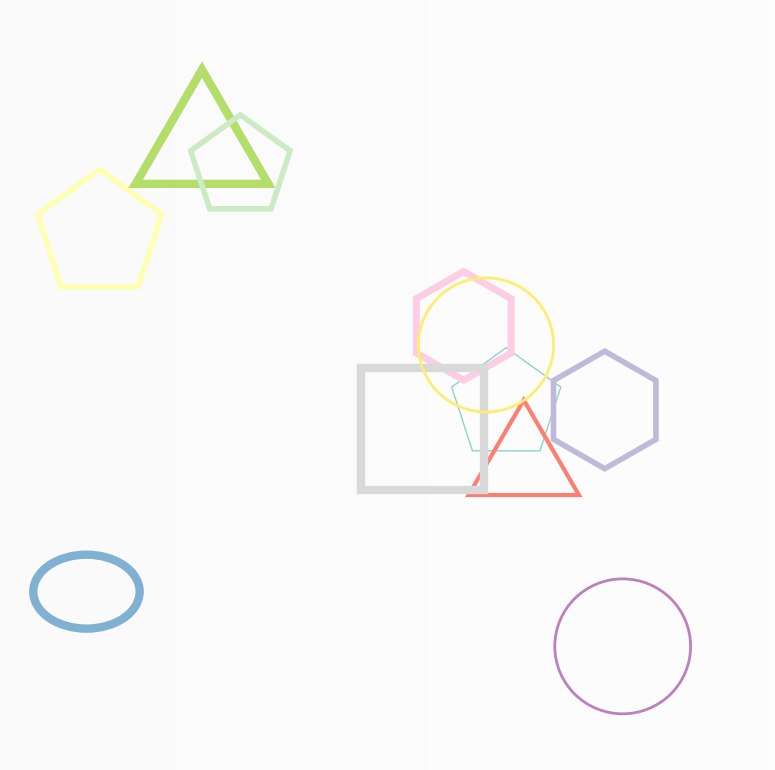[{"shape": "pentagon", "thickness": 0.5, "radius": 0.37, "center": [0.653, 0.474]}, {"shape": "pentagon", "thickness": 2, "radius": 0.42, "center": [0.129, 0.696]}, {"shape": "hexagon", "thickness": 2, "radius": 0.38, "center": [0.78, 0.468]}, {"shape": "triangle", "thickness": 1.5, "radius": 0.41, "center": [0.676, 0.398]}, {"shape": "oval", "thickness": 3, "radius": 0.34, "center": [0.112, 0.232]}, {"shape": "triangle", "thickness": 3, "radius": 0.49, "center": [0.261, 0.811]}, {"shape": "hexagon", "thickness": 2.5, "radius": 0.35, "center": [0.598, 0.577]}, {"shape": "square", "thickness": 3, "radius": 0.4, "center": [0.545, 0.442]}, {"shape": "circle", "thickness": 1, "radius": 0.44, "center": [0.803, 0.161]}, {"shape": "pentagon", "thickness": 2, "radius": 0.34, "center": [0.31, 0.783]}, {"shape": "circle", "thickness": 1, "radius": 0.44, "center": [0.627, 0.552]}]